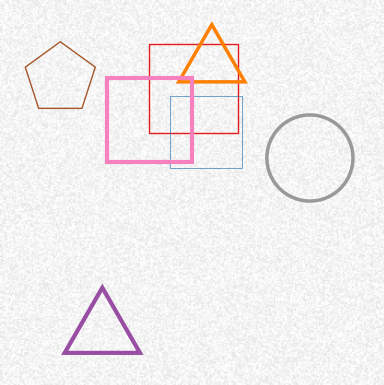[{"shape": "square", "thickness": 1, "radius": 0.58, "center": [0.503, 0.77]}, {"shape": "square", "thickness": 0.5, "radius": 0.47, "center": [0.534, 0.657]}, {"shape": "triangle", "thickness": 3, "radius": 0.56, "center": [0.266, 0.14]}, {"shape": "triangle", "thickness": 2.5, "radius": 0.5, "center": [0.55, 0.837]}, {"shape": "pentagon", "thickness": 1, "radius": 0.48, "center": [0.157, 0.796]}, {"shape": "square", "thickness": 3, "radius": 0.55, "center": [0.388, 0.689]}, {"shape": "circle", "thickness": 2.5, "radius": 0.56, "center": [0.805, 0.59]}]